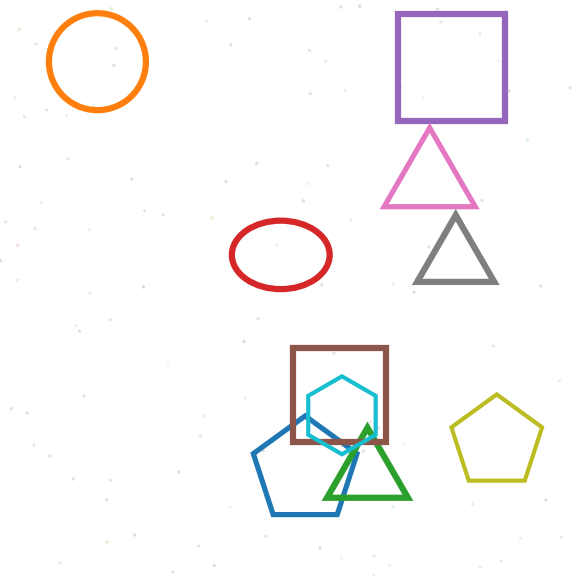[{"shape": "pentagon", "thickness": 2.5, "radius": 0.47, "center": [0.528, 0.184]}, {"shape": "circle", "thickness": 3, "radius": 0.42, "center": [0.169, 0.892]}, {"shape": "triangle", "thickness": 3, "radius": 0.4, "center": [0.636, 0.178]}, {"shape": "oval", "thickness": 3, "radius": 0.42, "center": [0.486, 0.558]}, {"shape": "square", "thickness": 3, "radius": 0.46, "center": [0.781, 0.882]}, {"shape": "square", "thickness": 3, "radius": 0.4, "center": [0.588, 0.315]}, {"shape": "triangle", "thickness": 2.5, "radius": 0.46, "center": [0.744, 0.687]}, {"shape": "triangle", "thickness": 3, "radius": 0.39, "center": [0.789, 0.55]}, {"shape": "pentagon", "thickness": 2, "radius": 0.41, "center": [0.86, 0.234]}, {"shape": "hexagon", "thickness": 2, "radius": 0.34, "center": [0.592, 0.28]}]